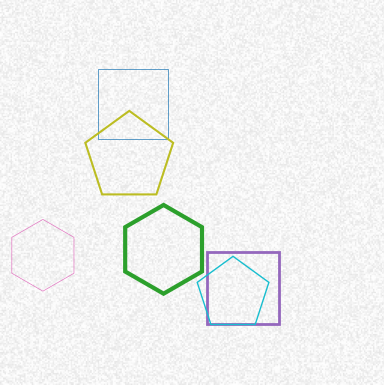[{"shape": "square", "thickness": 0.5, "radius": 0.45, "center": [0.346, 0.73]}, {"shape": "hexagon", "thickness": 3, "radius": 0.58, "center": [0.425, 0.352]}, {"shape": "square", "thickness": 2, "radius": 0.47, "center": [0.63, 0.252]}, {"shape": "hexagon", "thickness": 0.5, "radius": 0.47, "center": [0.111, 0.337]}, {"shape": "pentagon", "thickness": 1.5, "radius": 0.6, "center": [0.336, 0.592]}, {"shape": "pentagon", "thickness": 1, "radius": 0.49, "center": [0.605, 0.236]}]